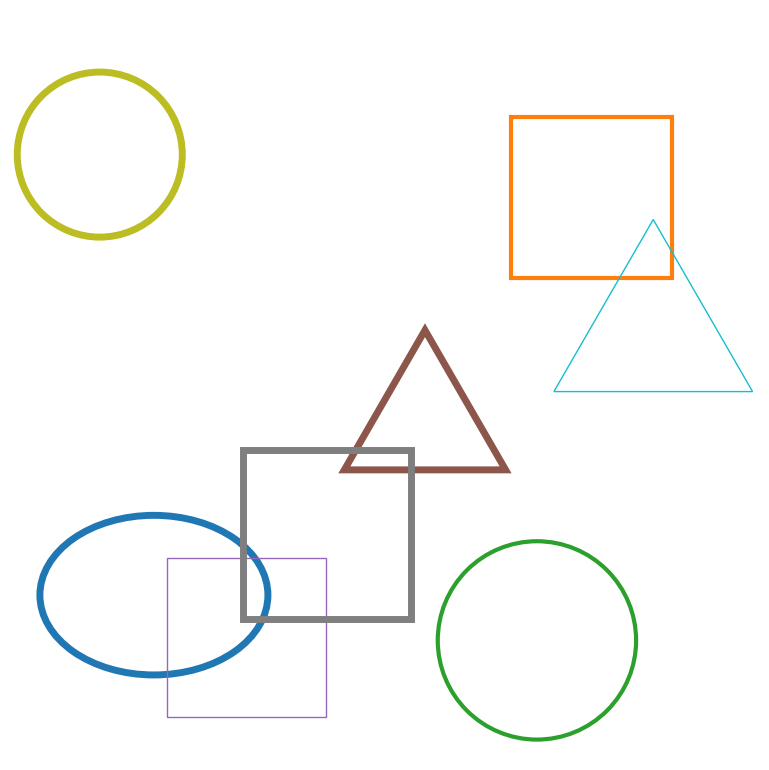[{"shape": "oval", "thickness": 2.5, "radius": 0.74, "center": [0.2, 0.227]}, {"shape": "square", "thickness": 1.5, "radius": 0.52, "center": [0.768, 0.744]}, {"shape": "circle", "thickness": 1.5, "radius": 0.64, "center": [0.697, 0.168]}, {"shape": "square", "thickness": 0.5, "radius": 0.52, "center": [0.32, 0.172]}, {"shape": "triangle", "thickness": 2.5, "radius": 0.6, "center": [0.552, 0.45]}, {"shape": "square", "thickness": 2.5, "radius": 0.55, "center": [0.425, 0.306]}, {"shape": "circle", "thickness": 2.5, "radius": 0.54, "center": [0.13, 0.799]}, {"shape": "triangle", "thickness": 0.5, "radius": 0.74, "center": [0.848, 0.566]}]